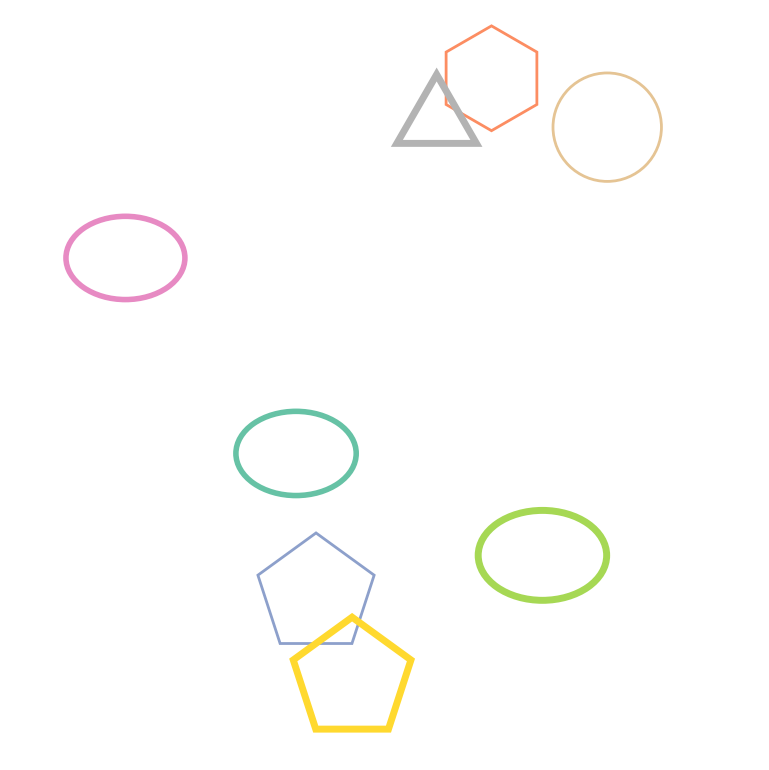[{"shape": "oval", "thickness": 2, "radius": 0.39, "center": [0.384, 0.411]}, {"shape": "hexagon", "thickness": 1, "radius": 0.34, "center": [0.638, 0.898]}, {"shape": "pentagon", "thickness": 1, "radius": 0.4, "center": [0.41, 0.228]}, {"shape": "oval", "thickness": 2, "radius": 0.39, "center": [0.163, 0.665]}, {"shape": "oval", "thickness": 2.5, "radius": 0.42, "center": [0.704, 0.279]}, {"shape": "pentagon", "thickness": 2.5, "radius": 0.4, "center": [0.457, 0.118]}, {"shape": "circle", "thickness": 1, "radius": 0.35, "center": [0.789, 0.835]}, {"shape": "triangle", "thickness": 2.5, "radius": 0.3, "center": [0.567, 0.844]}]